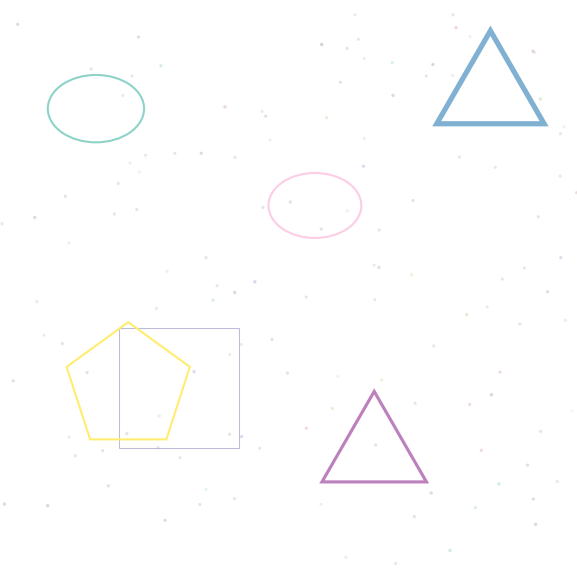[{"shape": "oval", "thickness": 1, "radius": 0.42, "center": [0.166, 0.811]}, {"shape": "square", "thickness": 0.5, "radius": 0.52, "center": [0.31, 0.327]}, {"shape": "triangle", "thickness": 2.5, "radius": 0.54, "center": [0.849, 0.839]}, {"shape": "oval", "thickness": 1, "radius": 0.4, "center": [0.545, 0.643]}, {"shape": "triangle", "thickness": 1.5, "radius": 0.52, "center": [0.648, 0.217]}, {"shape": "pentagon", "thickness": 1, "radius": 0.56, "center": [0.222, 0.329]}]